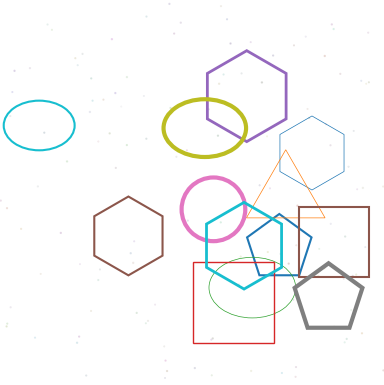[{"shape": "hexagon", "thickness": 0.5, "radius": 0.48, "center": [0.81, 0.603]}, {"shape": "pentagon", "thickness": 1.5, "radius": 0.44, "center": [0.725, 0.356]}, {"shape": "triangle", "thickness": 0.5, "radius": 0.59, "center": [0.742, 0.493]}, {"shape": "oval", "thickness": 0.5, "radius": 0.56, "center": [0.655, 0.253]}, {"shape": "square", "thickness": 1, "radius": 0.53, "center": [0.606, 0.215]}, {"shape": "hexagon", "thickness": 2, "radius": 0.59, "center": [0.641, 0.75]}, {"shape": "square", "thickness": 1.5, "radius": 0.46, "center": [0.868, 0.372]}, {"shape": "hexagon", "thickness": 1.5, "radius": 0.51, "center": [0.334, 0.387]}, {"shape": "circle", "thickness": 3, "radius": 0.41, "center": [0.554, 0.456]}, {"shape": "pentagon", "thickness": 3, "radius": 0.46, "center": [0.853, 0.224]}, {"shape": "oval", "thickness": 3, "radius": 0.54, "center": [0.532, 0.667]}, {"shape": "hexagon", "thickness": 2, "radius": 0.56, "center": [0.634, 0.362]}, {"shape": "oval", "thickness": 1.5, "radius": 0.46, "center": [0.102, 0.674]}]